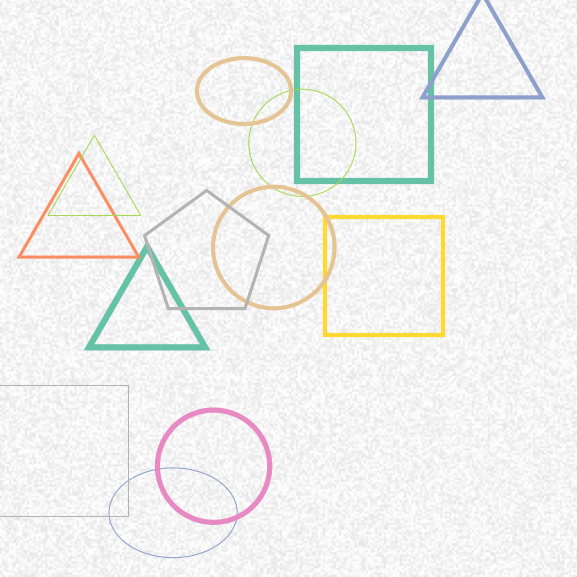[{"shape": "square", "thickness": 3, "radius": 0.58, "center": [0.631, 0.801]}, {"shape": "triangle", "thickness": 3, "radius": 0.58, "center": [0.255, 0.456]}, {"shape": "triangle", "thickness": 1.5, "radius": 0.6, "center": [0.137, 0.614]}, {"shape": "triangle", "thickness": 2, "radius": 0.6, "center": [0.835, 0.89]}, {"shape": "oval", "thickness": 0.5, "radius": 0.56, "center": [0.3, 0.111]}, {"shape": "circle", "thickness": 2.5, "radius": 0.49, "center": [0.37, 0.192]}, {"shape": "circle", "thickness": 0.5, "radius": 0.46, "center": [0.524, 0.752]}, {"shape": "triangle", "thickness": 0.5, "radius": 0.46, "center": [0.163, 0.672]}, {"shape": "square", "thickness": 2, "radius": 0.51, "center": [0.666, 0.521]}, {"shape": "oval", "thickness": 2, "radius": 0.41, "center": [0.423, 0.841]}, {"shape": "circle", "thickness": 2, "radius": 0.53, "center": [0.474, 0.571]}, {"shape": "pentagon", "thickness": 1.5, "radius": 0.57, "center": [0.358, 0.556]}, {"shape": "square", "thickness": 0.5, "radius": 0.57, "center": [0.108, 0.219]}]